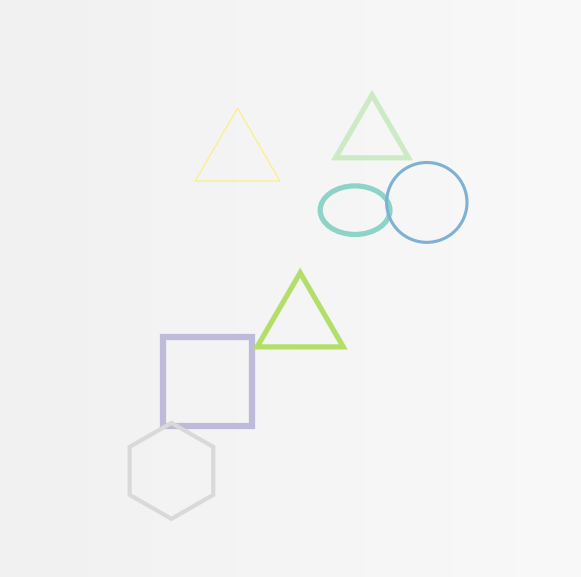[{"shape": "oval", "thickness": 2.5, "radius": 0.3, "center": [0.611, 0.635]}, {"shape": "square", "thickness": 3, "radius": 0.38, "center": [0.357, 0.338]}, {"shape": "circle", "thickness": 1.5, "radius": 0.35, "center": [0.734, 0.649]}, {"shape": "triangle", "thickness": 2.5, "radius": 0.43, "center": [0.516, 0.441]}, {"shape": "hexagon", "thickness": 2, "radius": 0.42, "center": [0.295, 0.184]}, {"shape": "triangle", "thickness": 2.5, "radius": 0.36, "center": [0.64, 0.762]}, {"shape": "triangle", "thickness": 0.5, "radius": 0.42, "center": [0.409, 0.728]}]